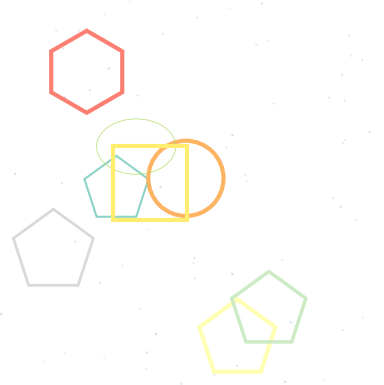[{"shape": "pentagon", "thickness": 1.5, "radius": 0.44, "center": [0.302, 0.508]}, {"shape": "pentagon", "thickness": 3, "radius": 0.52, "center": [0.617, 0.118]}, {"shape": "hexagon", "thickness": 3, "radius": 0.53, "center": [0.225, 0.814]}, {"shape": "circle", "thickness": 3, "radius": 0.49, "center": [0.483, 0.537]}, {"shape": "oval", "thickness": 0.5, "radius": 0.51, "center": [0.354, 0.619]}, {"shape": "pentagon", "thickness": 2, "radius": 0.55, "center": [0.139, 0.347]}, {"shape": "pentagon", "thickness": 2.5, "radius": 0.51, "center": [0.698, 0.194]}, {"shape": "square", "thickness": 3, "radius": 0.48, "center": [0.389, 0.525]}]